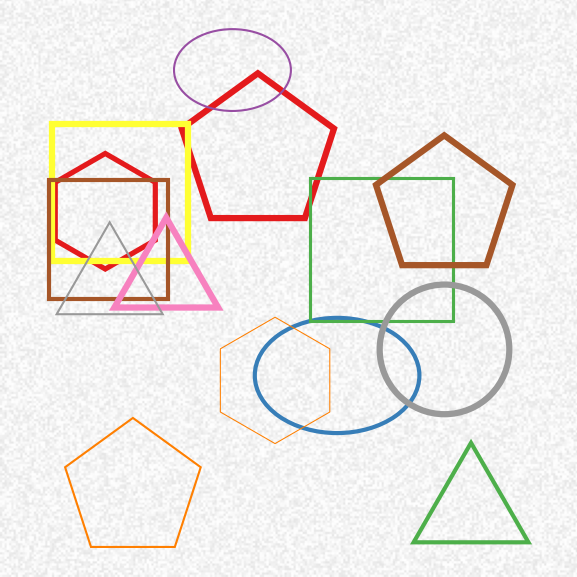[{"shape": "pentagon", "thickness": 3, "radius": 0.69, "center": [0.447, 0.734]}, {"shape": "hexagon", "thickness": 2.5, "radius": 0.5, "center": [0.182, 0.633]}, {"shape": "oval", "thickness": 2, "radius": 0.71, "center": [0.584, 0.349]}, {"shape": "square", "thickness": 1.5, "radius": 0.62, "center": [0.661, 0.566]}, {"shape": "triangle", "thickness": 2, "radius": 0.57, "center": [0.816, 0.117]}, {"shape": "oval", "thickness": 1, "radius": 0.51, "center": [0.403, 0.878]}, {"shape": "hexagon", "thickness": 0.5, "radius": 0.55, "center": [0.476, 0.34]}, {"shape": "pentagon", "thickness": 1, "radius": 0.62, "center": [0.23, 0.152]}, {"shape": "square", "thickness": 3, "radius": 0.59, "center": [0.208, 0.666]}, {"shape": "square", "thickness": 2, "radius": 0.52, "center": [0.187, 0.584]}, {"shape": "pentagon", "thickness": 3, "radius": 0.62, "center": [0.769, 0.641]}, {"shape": "triangle", "thickness": 3, "radius": 0.52, "center": [0.288, 0.518]}, {"shape": "circle", "thickness": 3, "radius": 0.56, "center": [0.77, 0.394]}, {"shape": "triangle", "thickness": 1, "radius": 0.53, "center": [0.19, 0.508]}]